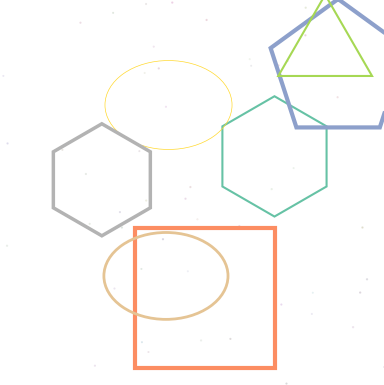[{"shape": "hexagon", "thickness": 1.5, "radius": 0.78, "center": [0.713, 0.594]}, {"shape": "square", "thickness": 3, "radius": 0.91, "center": [0.532, 0.226]}, {"shape": "pentagon", "thickness": 3, "radius": 0.92, "center": [0.878, 0.818]}, {"shape": "triangle", "thickness": 1.5, "radius": 0.7, "center": [0.845, 0.873]}, {"shape": "oval", "thickness": 0.5, "radius": 0.83, "center": [0.438, 0.727]}, {"shape": "oval", "thickness": 2, "radius": 0.81, "center": [0.431, 0.283]}, {"shape": "hexagon", "thickness": 2.5, "radius": 0.73, "center": [0.265, 0.533]}]